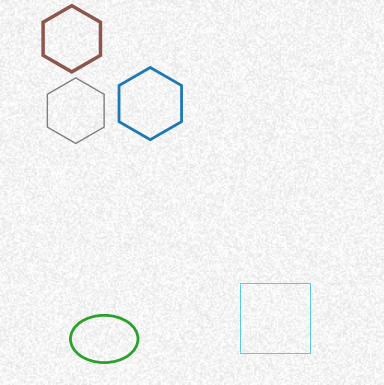[{"shape": "hexagon", "thickness": 2, "radius": 0.47, "center": [0.39, 0.731]}, {"shape": "oval", "thickness": 2, "radius": 0.44, "center": [0.271, 0.12]}, {"shape": "hexagon", "thickness": 2.5, "radius": 0.43, "center": [0.186, 0.899]}, {"shape": "hexagon", "thickness": 1, "radius": 0.43, "center": [0.197, 0.713]}, {"shape": "square", "thickness": 0.5, "radius": 0.46, "center": [0.715, 0.173]}]